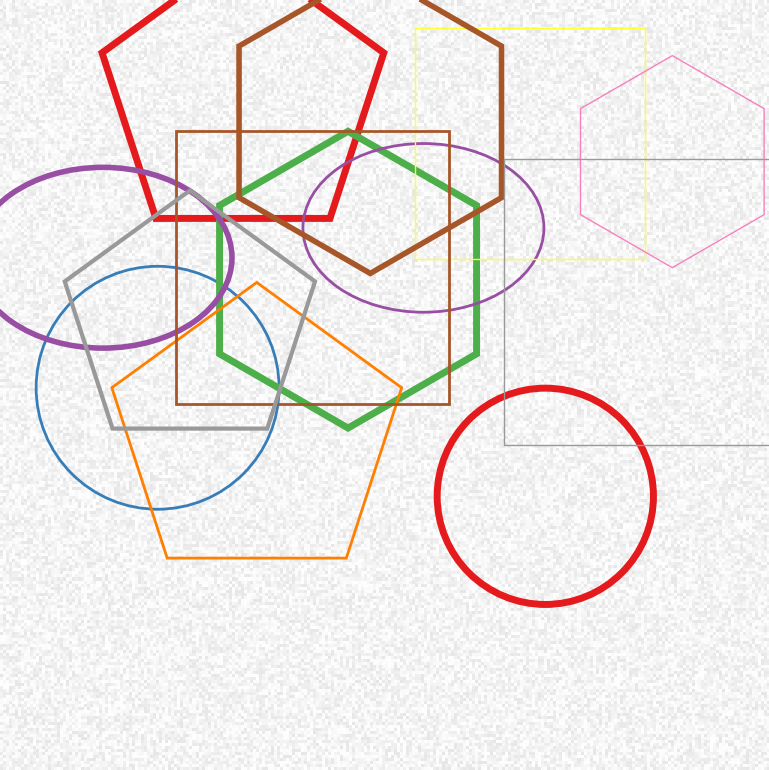[{"shape": "circle", "thickness": 2.5, "radius": 0.7, "center": [0.708, 0.355]}, {"shape": "pentagon", "thickness": 2.5, "radius": 0.96, "center": [0.315, 0.872]}, {"shape": "circle", "thickness": 1, "radius": 0.79, "center": [0.205, 0.496]}, {"shape": "hexagon", "thickness": 2.5, "radius": 0.96, "center": [0.452, 0.637]}, {"shape": "oval", "thickness": 2, "radius": 0.84, "center": [0.134, 0.665]}, {"shape": "oval", "thickness": 1, "radius": 0.78, "center": [0.55, 0.704]}, {"shape": "pentagon", "thickness": 1, "radius": 0.99, "center": [0.333, 0.435]}, {"shape": "square", "thickness": 0.5, "radius": 0.75, "center": [0.688, 0.814]}, {"shape": "hexagon", "thickness": 2, "radius": 0.98, "center": [0.481, 0.842]}, {"shape": "square", "thickness": 1, "radius": 0.89, "center": [0.405, 0.652]}, {"shape": "hexagon", "thickness": 0.5, "radius": 0.69, "center": [0.873, 0.79]}, {"shape": "square", "thickness": 0.5, "radius": 0.93, "center": [0.841, 0.608]}, {"shape": "pentagon", "thickness": 1.5, "radius": 0.85, "center": [0.247, 0.582]}]